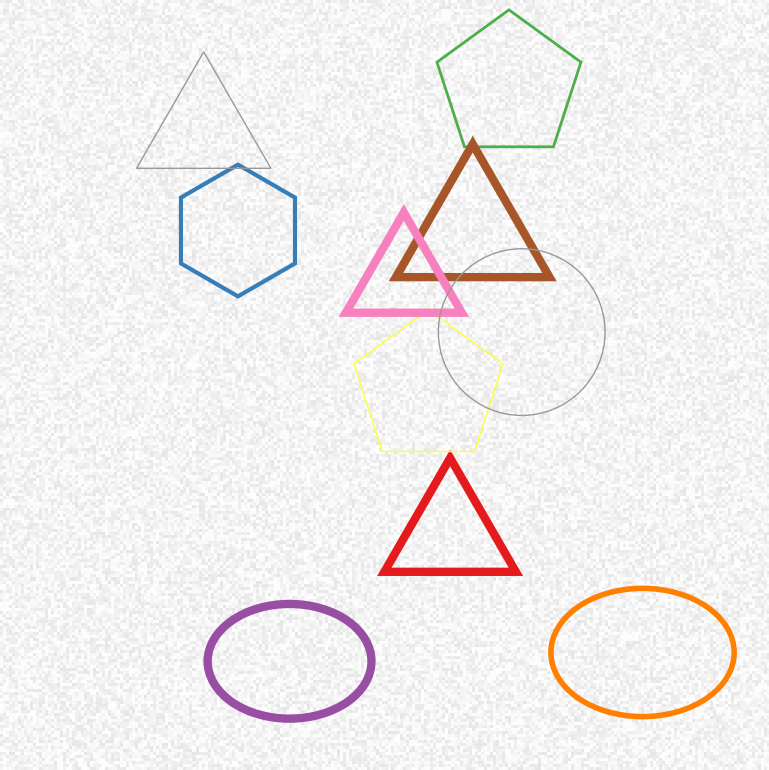[{"shape": "triangle", "thickness": 3, "radius": 0.49, "center": [0.585, 0.307]}, {"shape": "hexagon", "thickness": 1.5, "radius": 0.43, "center": [0.309, 0.701]}, {"shape": "pentagon", "thickness": 1, "radius": 0.49, "center": [0.661, 0.889]}, {"shape": "oval", "thickness": 3, "radius": 0.53, "center": [0.376, 0.141]}, {"shape": "oval", "thickness": 2, "radius": 0.59, "center": [0.834, 0.153]}, {"shape": "pentagon", "thickness": 0.5, "radius": 0.51, "center": [0.556, 0.496]}, {"shape": "triangle", "thickness": 3, "radius": 0.58, "center": [0.614, 0.698]}, {"shape": "triangle", "thickness": 3, "radius": 0.43, "center": [0.524, 0.637]}, {"shape": "circle", "thickness": 0.5, "radius": 0.54, "center": [0.678, 0.569]}, {"shape": "triangle", "thickness": 0.5, "radius": 0.5, "center": [0.265, 0.832]}]